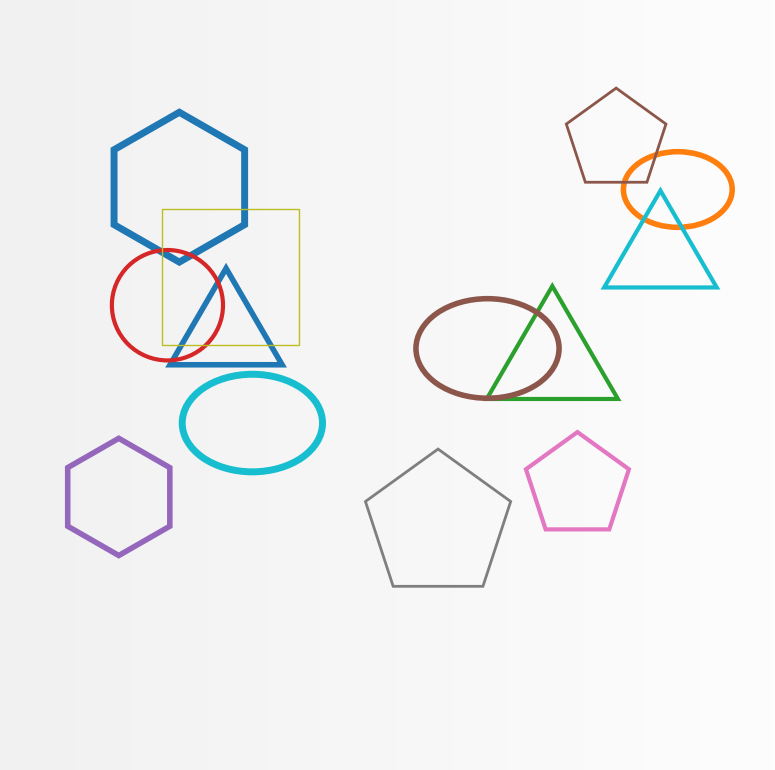[{"shape": "hexagon", "thickness": 2.5, "radius": 0.49, "center": [0.231, 0.757]}, {"shape": "triangle", "thickness": 2, "radius": 0.42, "center": [0.292, 0.568]}, {"shape": "oval", "thickness": 2, "radius": 0.35, "center": [0.875, 0.754]}, {"shape": "triangle", "thickness": 1.5, "radius": 0.49, "center": [0.713, 0.531]}, {"shape": "circle", "thickness": 1.5, "radius": 0.36, "center": [0.216, 0.604]}, {"shape": "hexagon", "thickness": 2, "radius": 0.38, "center": [0.153, 0.355]}, {"shape": "pentagon", "thickness": 1, "radius": 0.34, "center": [0.795, 0.818]}, {"shape": "oval", "thickness": 2, "radius": 0.46, "center": [0.629, 0.547]}, {"shape": "pentagon", "thickness": 1.5, "radius": 0.35, "center": [0.745, 0.369]}, {"shape": "pentagon", "thickness": 1, "radius": 0.49, "center": [0.565, 0.318]}, {"shape": "square", "thickness": 0.5, "radius": 0.44, "center": [0.297, 0.641]}, {"shape": "oval", "thickness": 2.5, "radius": 0.45, "center": [0.326, 0.451]}, {"shape": "triangle", "thickness": 1.5, "radius": 0.42, "center": [0.852, 0.669]}]